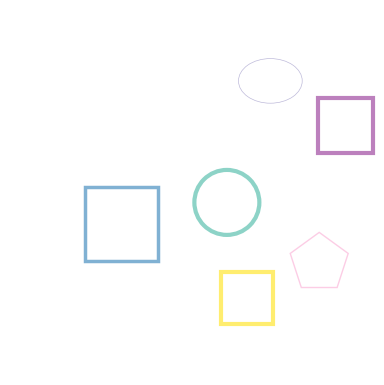[{"shape": "circle", "thickness": 3, "radius": 0.42, "center": [0.589, 0.474]}, {"shape": "oval", "thickness": 0.5, "radius": 0.41, "center": [0.702, 0.79]}, {"shape": "square", "thickness": 2.5, "radius": 0.48, "center": [0.315, 0.418]}, {"shape": "pentagon", "thickness": 1, "radius": 0.4, "center": [0.829, 0.317]}, {"shape": "square", "thickness": 3, "radius": 0.36, "center": [0.897, 0.674]}, {"shape": "square", "thickness": 3, "radius": 0.34, "center": [0.642, 0.225]}]